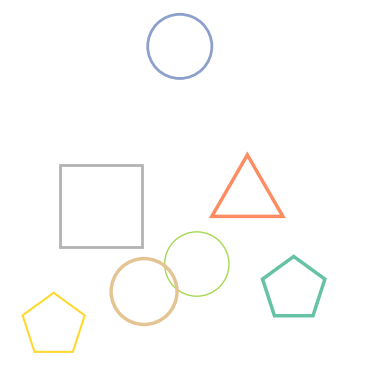[{"shape": "pentagon", "thickness": 2.5, "radius": 0.43, "center": [0.763, 0.249]}, {"shape": "triangle", "thickness": 2.5, "radius": 0.53, "center": [0.642, 0.491]}, {"shape": "circle", "thickness": 2, "radius": 0.42, "center": [0.467, 0.88]}, {"shape": "circle", "thickness": 1, "radius": 0.42, "center": [0.511, 0.314]}, {"shape": "pentagon", "thickness": 1.5, "radius": 0.42, "center": [0.139, 0.155]}, {"shape": "circle", "thickness": 2.5, "radius": 0.43, "center": [0.374, 0.243]}, {"shape": "square", "thickness": 2, "radius": 0.53, "center": [0.263, 0.465]}]